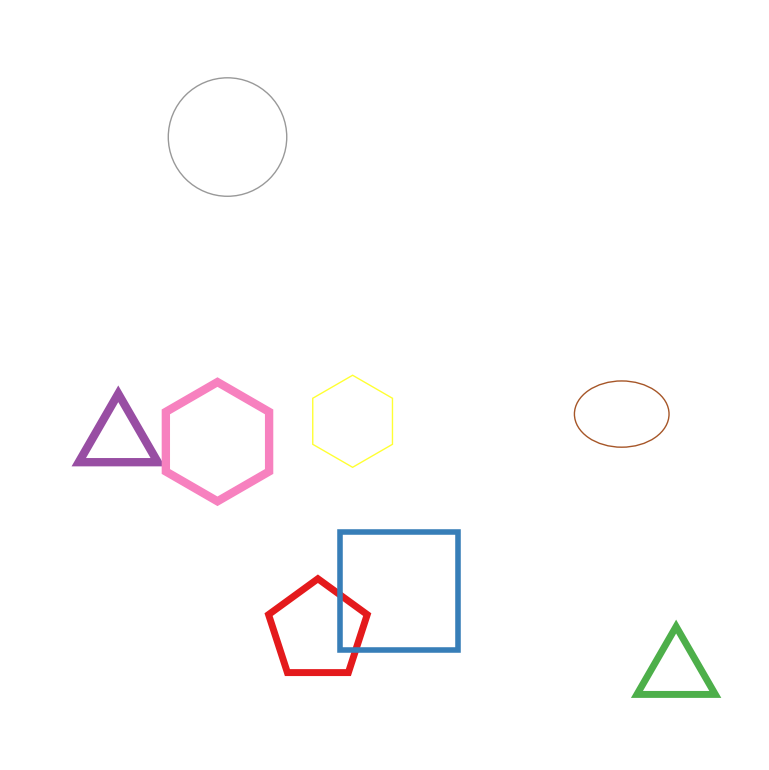[{"shape": "pentagon", "thickness": 2.5, "radius": 0.34, "center": [0.413, 0.181]}, {"shape": "square", "thickness": 2, "radius": 0.38, "center": [0.518, 0.233]}, {"shape": "triangle", "thickness": 2.5, "radius": 0.29, "center": [0.878, 0.128]}, {"shape": "triangle", "thickness": 3, "radius": 0.3, "center": [0.154, 0.429]}, {"shape": "hexagon", "thickness": 0.5, "radius": 0.3, "center": [0.458, 0.453]}, {"shape": "oval", "thickness": 0.5, "radius": 0.31, "center": [0.807, 0.462]}, {"shape": "hexagon", "thickness": 3, "radius": 0.39, "center": [0.282, 0.426]}, {"shape": "circle", "thickness": 0.5, "radius": 0.38, "center": [0.295, 0.822]}]